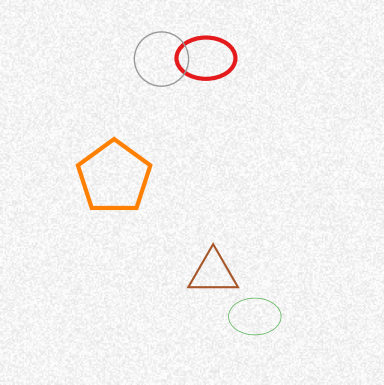[{"shape": "oval", "thickness": 3, "radius": 0.38, "center": [0.535, 0.849]}, {"shape": "oval", "thickness": 0.5, "radius": 0.34, "center": [0.662, 0.178]}, {"shape": "pentagon", "thickness": 3, "radius": 0.49, "center": [0.296, 0.54]}, {"shape": "triangle", "thickness": 1.5, "radius": 0.37, "center": [0.554, 0.291]}, {"shape": "circle", "thickness": 1, "radius": 0.35, "center": [0.419, 0.847]}]